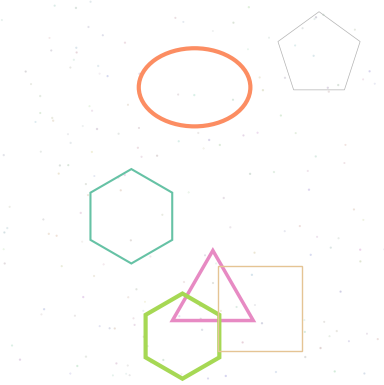[{"shape": "hexagon", "thickness": 1.5, "radius": 0.61, "center": [0.341, 0.438]}, {"shape": "oval", "thickness": 3, "radius": 0.72, "center": [0.505, 0.773]}, {"shape": "triangle", "thickness": 2.5, "radius": 0.61, "center": [0.553, 0.228]}, {"shape": "hexagon", "thickness": 3, "radius": 0.55, "center": [0.474, 0.127]}, {"shape": "square", "thickness": 1, "radius": 0.55, "center": [0.675, 0.199]}, {"shape": "pentagon", "thickness": 0.5, "radius": 0.56, "center": [0.829, 0.857]}]